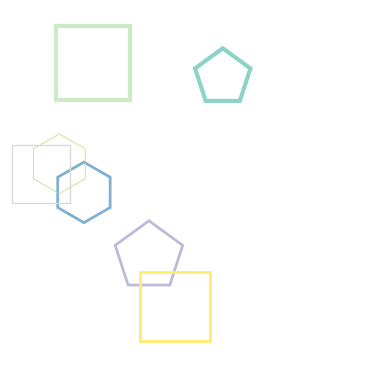[{"shape": "pentagon", "thickness": 3, "radius": 0.38, "center": [0.579, 0.799]}, {"shape": "pentagon", "thickness": 2, "radius": 0.46, "center": [0.387, 0.334]}, {"shape": "hexagon", "thickness": 2, "radius": 0.39, "center": [0.218, 0.5]}, {"shape": "hexagon", "thickness": 0.5, "radius": 0.39, "center": [0.154, 0.575]}, {"shape": "square", "thickness": 1, "radius": 0.37, "center": [0.107, 0.548]}, {"shape": "square", "thickness": 3, "radius": 0.48, "center": [0.241, 0.836]}, {"shape": "square", "thickness": 2, "radius": 0.45, "center": [0.455, 0.204]}]